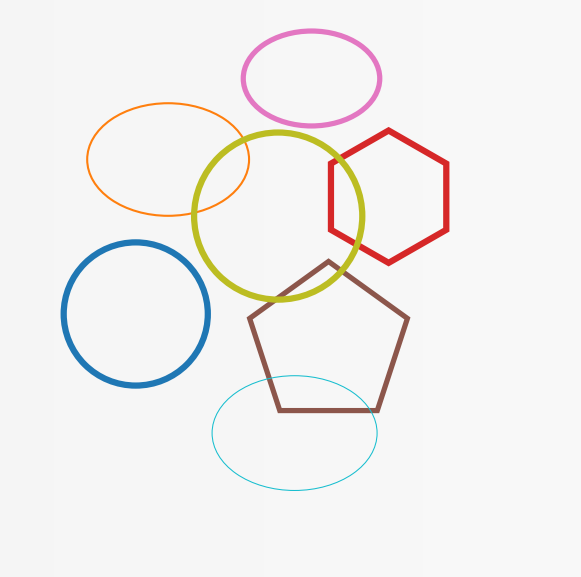[{"shape": "circle", "thickness": 3, "radius": 0.62, "center": [0.234, 0.455]}, {"shape": "oval", "thickness": 1, "radius": 0.7, "center": [0.289, 0.723]}, {"shape": "hexagon", "thickness": 3, "radius": 0.57, "center": [0.669, 0.659]}, {"shape": "pentagon", "thickness": 2.5, "radius": 0.71, "center": [0.565, 0.404]}, {"shape": "oval", "thickness": 2.5, "radius": 0.59, "center": [0.536, 0.863]}, {"shape": "circle", "thickness": 3, "radius": 0.72, "center": [0.479, 0.625]}, {"shape": "oval", "thickness": 0.5, "radius": 0.71, "center": [0.507, 0.249]}]